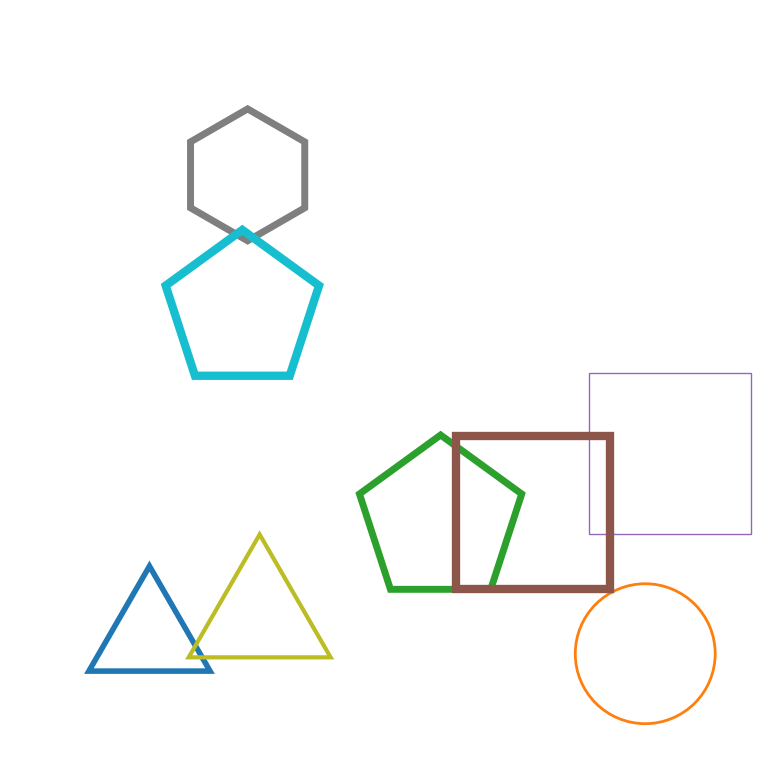[{"shape": "triangle", "thickness": 2, "radius": 0.45, "center": [0.194, 0.174]}, {"shape": "circle", "thickness": 1, "radius": 0.45, "center": [0.838, 0.151]}, {"shape": "pentagon", "thickness": 2.5, "radius": 0.55, "center": [0.572, 0.324]}, {"shape": "square", "thickness": 0.5, "radius": 0.52, "center": [0.87, 0.411]}, {"shape": "square", "thickness": 3, "radius": 0.5, "center": [0.692, 0.335]}, {"shape": "hexagon", "thickness": 2.5, "radius": 0.43, "center": [0.322, 0.773]}, {"shape": "triangle", "thickness": 1.5, "radius": 0.53, "center": [0.337, 0.2]}, {"shape": "pentagon", "thickness": 3, "radius": 0.52, "center": [0.315, 0.597]}]